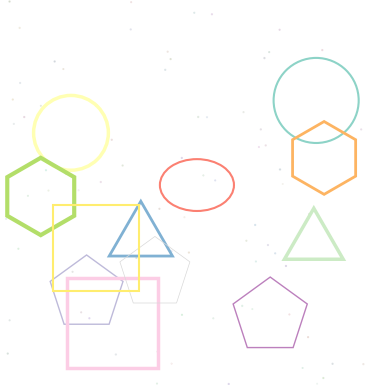[{"shape": "circle", "thickness": 1.5, "radius": 0.55, "center": [0.821, 0.739]}, {"shape": "circle", "thickness": 2.5, "radius": 0.49, "center": [0.184, 0.655]}, {"shape": "pentagon", "thickness": 1, "radius": 0.5, "center": [0.225, 0.238]}, {"shape": "oval", "thickness": 1.5, "radius": 0.48, "center": [0.511, 0.519]}, {"shape": "triangle", "thickness": 2, "radius": 0.47, "center": [0.366, 0.382]}, {"shape": "hexagon", "thickness": 2, "radius": 0.47, "center": [0.842, 0.59]}, {"shape": "hexagon", "thickness": 3, "radius": 0.5, "center": [0.106, 0.49]}, {"shape": "square", "thickness": 2.5, "radius": 0.59, "center": [0.291, 0.161]}, {"shape": "pentagon", "thickness": 0.5, "radius": 0.48, "center": [0.402, 0.29]}, {"shape": "pentagon", "thickness": 1, "radius": 0.51, "center": [0.702, 0.179]}, {"shape": "triangle", "thickness": 2.5, "radius": 0.44, "center": [0.815, 0.371]}, {"shape": "square", "thickness": 1.5, "radius": 0.56, "center": [0.25, 0.355]}]